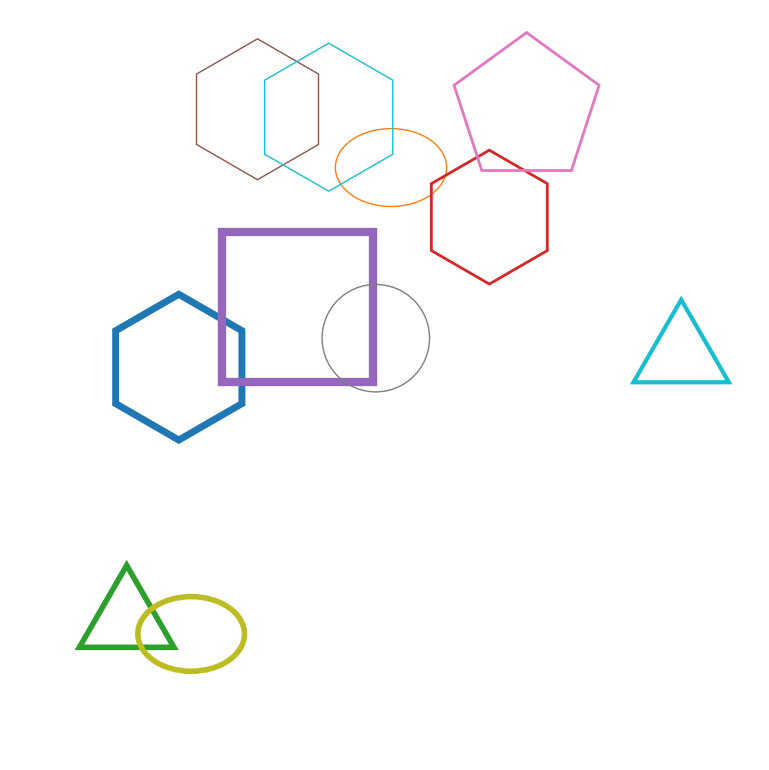[{"shape": "hexagon", "thickness": 2.5, "radius": 0.47, "center": [0.232, 0.523]}, {"shape": "oval", "thickness": 0.5, "radius": 0.36, "center": [0.508, 0.782]}, {"shape": "triangle", "thickness": 2, "radius": 0.35, "center": [0.165, 0.195]}, {"shape": "hexagon", "thickness": 1, "radius": 0.43, "center": [0.635, 0.718]}, {"shape": "square", "thickness": 3, "radius": 0.49, "center": [0.387, 0.601]}, {"shape": "hexagon", "thickness": 0.5, "radius": 0.46, "center": [0.334, 0.858]}, {"shape": "pentagon", "thickness": 1, "radius": 0.5, "center": [0.684, 0.859]}, {"shape": "circle", "thickness": 0.5, "radius": 0.35, "center": [0.488, 0.561]}, {"shape": "oval", "thickness": 2, "radius": 0.35, "center": [0.248, 0.177]}, {"shape": "hexagon", "thickness": 0.5, "radius": 0.48, "center": [0.427, 0.848]}, {"shape": "triangle", "thickness": 1.5, "radius": 0.36, "center": [0.885, 0.539]}]